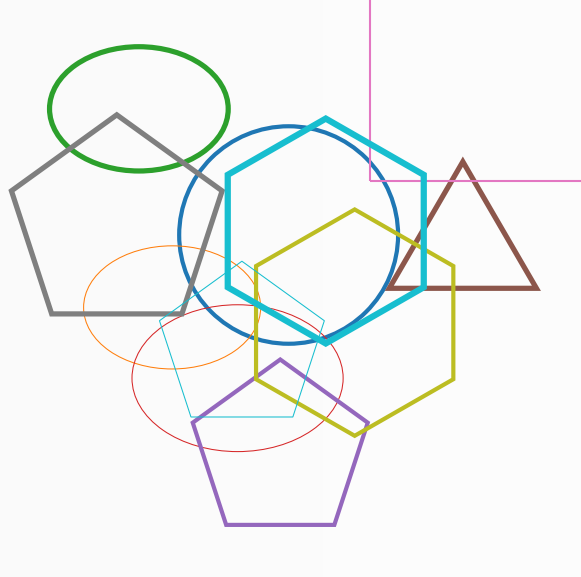[{"shape": "circle", "thickness": 2, "radius": 0.94, "center": [0.497, 0.592]}, {"shape": "oval", "thickness": 0.5, "radius": 0.76, "center": [0.296, 0.467]}, {"shape": "oval", "thickness": 2.5, "radius": 0.77, "center": [0.239, 0.811]}, {"shape": "oval", "thickness": 0.5, "radius": 0.91, "center": [0.409, 0.344]}, {"shape": "pentagon", "thickness": 2, "radius": 0.79, "center": [0.482, 0.218]}, {"shape": "triangle", "thickness": 2.5, "radius": 0.73, "center": [0.796, 0.573]}, {"shape": "square", "thickness": 1, "radius": 1.0, "center": [0.836, 0.886]}, {"shape": "pentagon", "thickness": 2.5, "radius": 0.95, "center": [0.201, 0.61]}, {"shape": "hexagon", "thickness": 2, "radius": 0.98, "center": [0.61, 0.44]}, {"shape": "pentagon", "thickness": 0.5, "radius": 0.75, "center": [0.416, 0.398]}, {"shape": "hexagon", "thickness": 3, "radius": 0.97, "center": [0.56, 0.599]}]